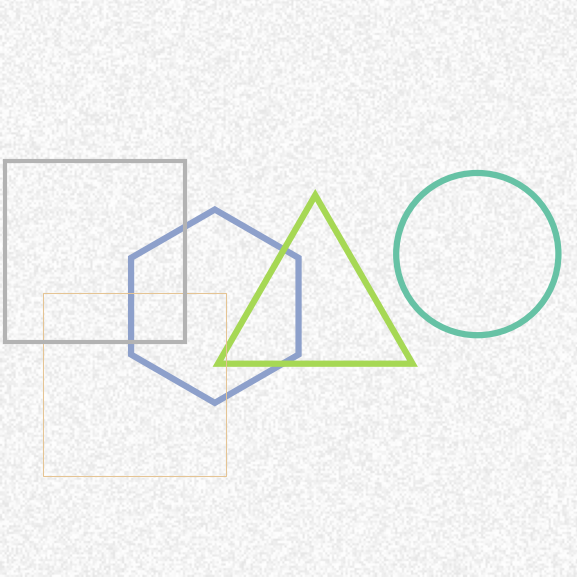[{"shape": "circle", "thickness": 3, "radius": 0.7, "center": [0.827, 0.559]}, {"shape": "hexagon", "thickness": 3, "radius": 0.84, "center": [0.372, 0.469]}, {"shape": "triangle", "thickness": 3, "radius": 0.97, "center": [0.546, 0.467]}, {"shape": "square", "thickness": 0.5, "radius": 0.79, "center": [0.233, 0.333]}, {"shape": "square", "thickness": 2, "radius": 0.78, "center": [0.164, 0.563]}]